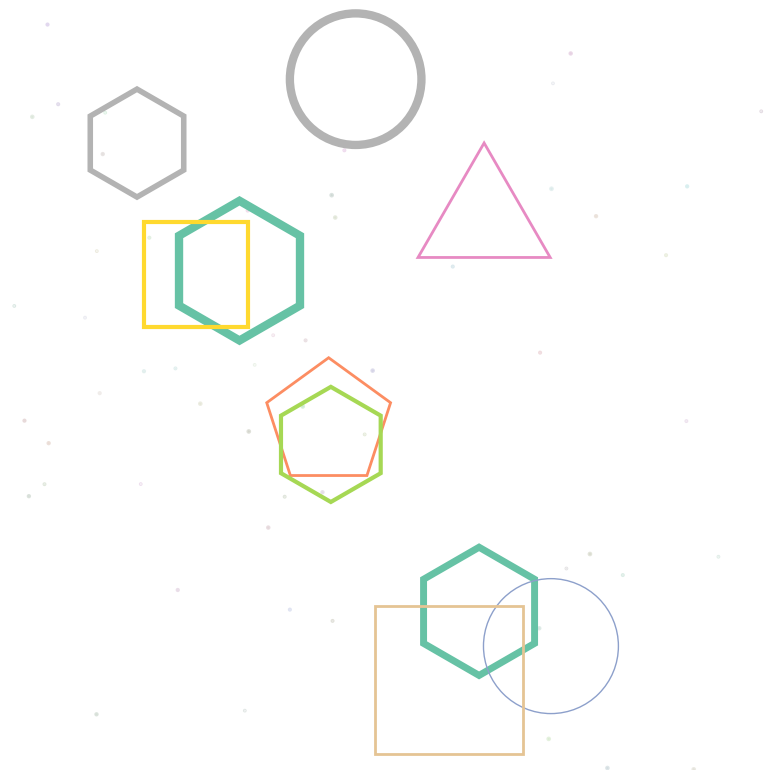[{"shape": "hexagon", "thickness": 3, "radius": 0.45, "center": [0.311, 0.649]}, {"shape": "hexagon", "thickness": 2.5, "radius": 0.42, "center": [0.622, 0.206]}, {"shape": "pentagon", "thickness": 1, "radius": 0.42, "center": [0.427, 0.451]}, {"shape": "circle", "thickness": 0.5, "radius": 0.44, "center": [0.716, 0.161]}, {"shape": "triangle", "thickness": 1, "radius": 0.5, "center": [0.629, 0.715]}, {"shape": "hexagon", "thickness": 1.5, "radius": 0.37, "center": [0.43, 0.423]}, {"shape": "square", "thickness": 1.5, "radius": 0.34, "center": [0.254, 0.643]}, {"shape": "square", "thickness": 1, "radius": 0.48, "center": [0.584, 0.117]}, {"shape": "circle", "thickness": 3, "radius": 0.43, "center": [0.462, 0.897]}, {"shape": "hexagon", "thickness": 2, "radius": 0.35, "center": [0.178, 0.814]}]